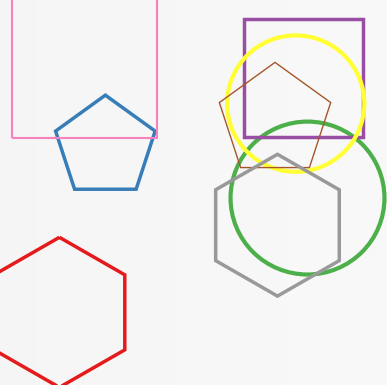[{"shape": "hexagon", "thickness": 2.5, "radius": 0.97, "center": [0.153, 0.189]}, {"shape": "pentagon", "thickness": 2.5, "radius": 0.68, "center": [0.272, 0.618]}, {"shape": "circle", "thickness": 3, "radius": 0.99, "center": [0.794, 0.486]}, {"shape": "square", "thickness": 2.5, "radius": 0.77, "center": [0.784, 0.797]}, {"shape": "circle", "thickness": 3, "radius": 0.89, "center": [0.763, 0.731]}, {"shape": "pentagon", "thickness": 1, "radius": 0.76, "center": [0.71, 0.687]}, {"shape": "square", "thickness": 1.5, "radius": 0.93, "center": [0.218, 0.827]}, {"shape": "hexagon", "thickness": 2.5, "radius": 0.92, "center": [0.716, 0.415]}]